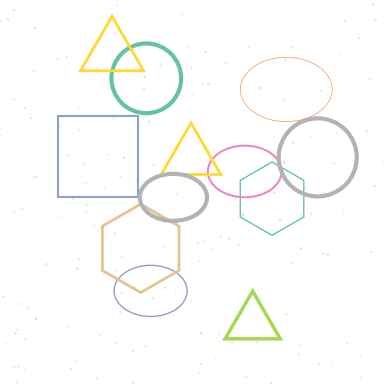[{"shape": "hexagon", "thickness": 1, "radius": 0.48, "center": [0.707, 0.484]}, {"shape": "circle", "thickness": 3, "radius": 0.45, "center": [0.38, 0.797]}, {"shape": "oval", "thickness": 0.5, "radius": 0.6, "center": [0.743, 0.768]}, {"shape": "square", "thickness": 1.5, "radius": 0.53, "center": [0.254, 0.594]}, {"shape": "oval", "thickness": 1, "radius": 0.47, "center": [0.391, 0.244]}, {"shape": "oval", "thickness": 1.5, "radius": 0.48, "center": [0.636, 0.555]}, {"shape": "triangle", "thickness": 2.5, "radius": 0.41, "center": [0.656, 0.161]}, {"shape": "triangle", "thickness": 2, "radius": 0.45, "center": [0.496, 0.591]}, {"shape": "triangle", "thickness": 2, "radius": 0.47, "center": [0.291, 0.863]}, {"shape": "hexagon", "thickness": 2, "radius": 0.57, "center": [0.365, 0.355]}, {"shape": "circle", "thickness": 3, "radius": 0.51, "center": [0.825, 0.591]}, {"shape": "oval", "thickness": 3, "radius": 0.44, "center": [0.45, 0.487]}]